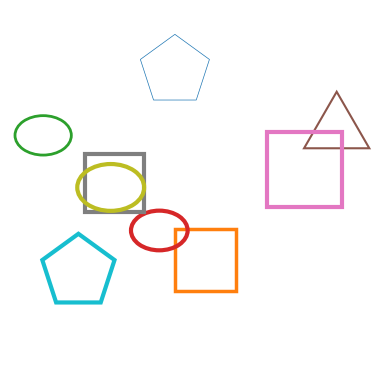[{"shape": "pentagon", "thickness": 0.5, "radius": 0.47, "center": [0.454, 0.816]}, {"shape": "square", "thickness": 2.5, "radius": 0.4, "center": [0.534, 0.325]}, {"shape": "oval", "thickness": 2, "radius": 0.37, "center": [0.112, 0.648]}, {"shape": "oval", "thickness": 3, "radius": 0.37, "center": [0.414, 0.401]}, {"shape": "triangle", "thickness": 1.5, "radius": 0.49, "center": [0.875, 0.664]}, {"shape": "square", "thickness": 3, "radius": 0.49, "center": [0.791, 0.559]}, {"shape": "square", "thickness": 3, "radius": 0.38, "center": [0.297, 0.525]}, {"shape": "oval", "thickness": 3, "radius": 0.43, "center": [0.288, 0.513]}, {"shape": "pentagon", "thickness": 3, "radius": 0.49, "center": [0.204, 0.294]}]